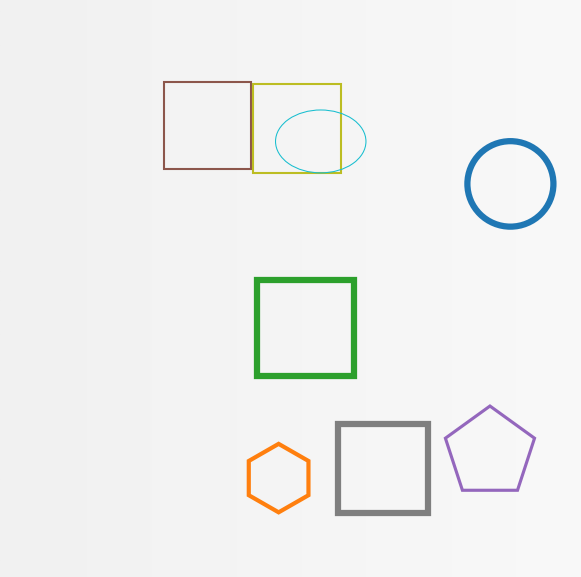[{"shape": "circle", "thickness": 3, "radius": 0.37, "center": [0.878, 0.681]}, {"shape": "hexagon", "thickness": 2, "radius": 0.3, "center": [0.479, 0.171]}, {"shape": "square", "thickness": 3, "radius": 0.42, "center": [0.526, 0.431]}, {"shape": "pentagon", "thickness": 1.5, "radius": 0.4, "center": [0.843, 0.215]}, {"shape": "square", "thickness": 1, "radius": 0.38, "center": [0.356, 0.782]}, {"shape": "square", "thickness": 3, "radius": 0.39, "center": [0.659, 0.188]}, {"shape": "square", "thickness": 1, "radius": 0.38, "center": [0.511, 0.777]}, {"shape": "oval", "thickness": 0.5, "radius": 0.39, "center": [0.552, 0.754]}]